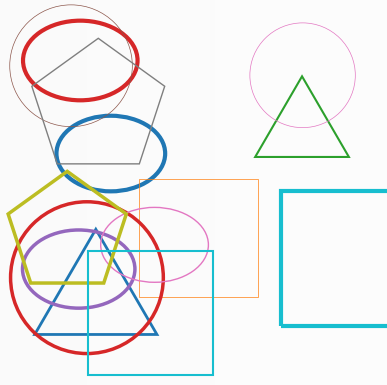[{"shape": "triangle", "thickness": 2, "radius": 0.91, "center": [0.247, 0.222]}, {"shape": "oval", "thickness": 3, "radius": 0.7, "center": [0.286, 0.601]}, {"shape": "square", "thickness": 0.5, "radius": 0.77, "center": [0.513, 0.383]}, {"shape": "triangle", "thickness": 1.5, "radius": 0.7, "center": [0.779, 0.662]}, {"shape": "circle", "thickness": 2.5, "radius": 0.99, "center": [0.224, 0.279]}, {"shape": "oval", "thickness": 3, "radius": 0.74, "center": [0.207, 0.843]}, {"shape": "oval", "thickness": 2.5, "radius": 0.73, "center": [0.203, 0.301]}, {"shape": "circle", "thickness": 0.5, "radius": 0.79, "center": [0.183, 0.829]}, {"shape": "circle", "thickness": 0.5, "radius": 0.68, "center": [0.781, 0.805]}, {"shape": "oval", "thickness": 1, "radius": 0.69, "center": [0.399, 0.364]}, {"shape": "pentagon", "thickness": 1, "radius": 0.9, "center": [0.254, 0.72]}, {"shape": "pentagon", "thickness": 2.5, "radius": 0.8, "center": [0.173, 0.395]}, {"shape": "square", "thickness": 3, "radius": 0.87, "center": [0.9, 0.329]}, {"shape": "square", "thickness": 1.5, "radius": 0.81, "center": [0.387, 0.188]}]